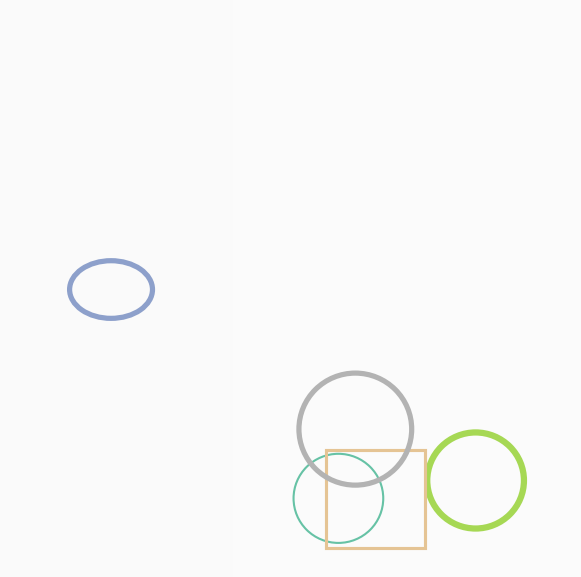[{"shape": "circle", "thickness": 1, "radius": 0.39, "center": [0.582, 0.136]}, {"shape": "oval", "thickness": 2.5, "radius": 0.36, "center": [0.191, 0.498]}, {"shape": "circle", "thickness": 3, "radius": 0.42, "center": [0.818, 0.167]}, {"shape": "square", "thickness": 1.5, "radius": 0.43, "center": [0.646, 0.135]}, {"shape": "circle", "thickness": 2.5, "radius": 0.48, "center": [0.611, 0.256]}]